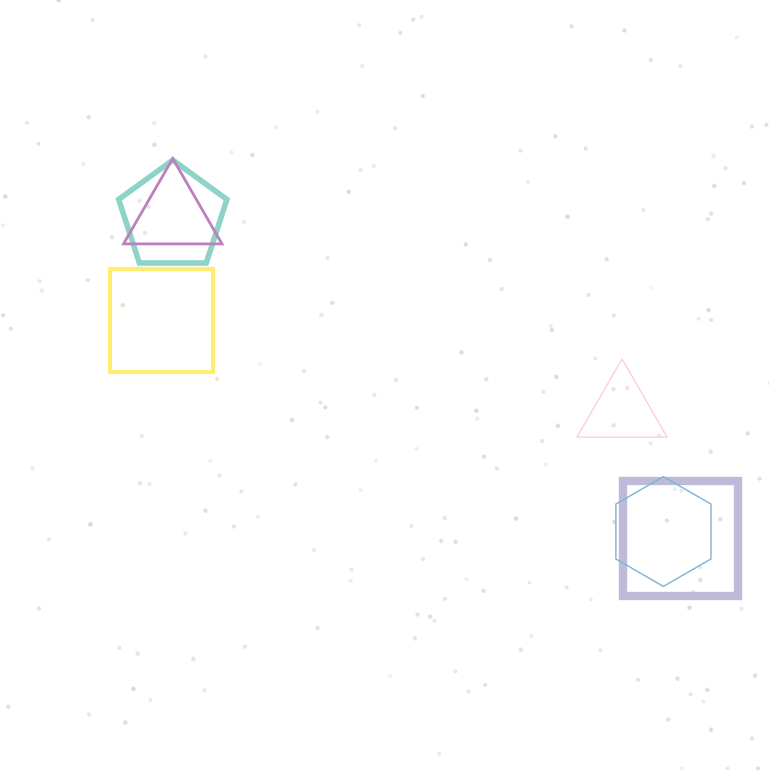[{"shape": "pentagon", "thickness": 2, "radius": 0.37, "center": [0.224, 0.718]}, {"shape": "square", "thickness": 3, "radius": 0.37, "center": [0.884, 0.301]}, {"shape": "hexagon", "thickness": 0.5, "radius": 0.36, "center": [0.862, 0.31]}, {"shape": "triangle", "thickness": 0.5, "radius": 0.34, "center": [0.808, 0.466]}, {"shape": "triangle", "thickness": 1, "radius": 0.37, "center": [0.224, 0.72]}, {"shape": "square", "thickness": 1.5, "radius": 0.33, "center": [0.21, 0.584]}]